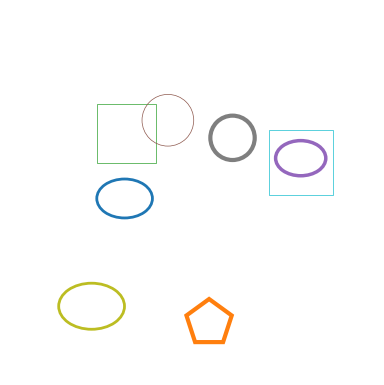[{"shape": "oval", "thickness": 2, "radius": 0.36, "center": [0.324, 0.484]}, {"shape": "pentagon", "thickness": 3, "radius": 0.31, "center": [0.543, 0.161]}, {"shape": "square", "thickness": 0.5, "radius": 0.39, "center": [0.329, 0.653]}, {"shape": "oval", "thickness": 2.5, "radius": 0.33, "center": [0.781, 0.589]}, {"shape": "circle", "thickness": 0.5, "radius": 0.34, "center": [0.436, 0.688]}, {"shape": "circle", "thickness": 3, "radius": 0.29, "center": [0.604, 0.642]}, {"shape": "oval", "thickness": 2, "radius": 0.43, "center": [0.238, 0.205]}, {"shape": "square", "thickness": 0.5, "radius": 0.42, "center": [0.781, 0.578]}]